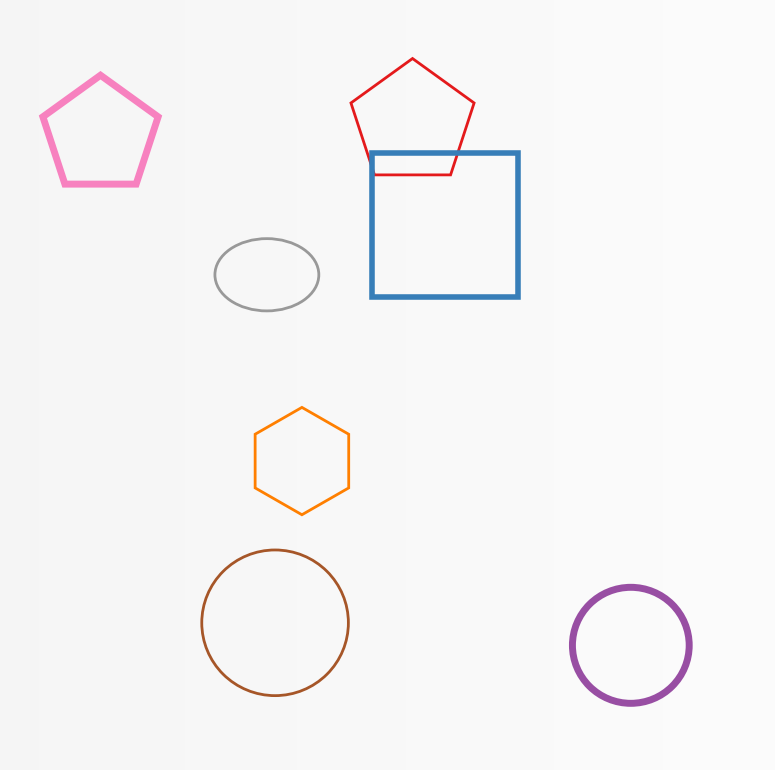[{"shape": "pentagon", "thickness": 1, "radius": 0.42, "center": [0.532, 0.84]}, {"shape": "square", "thickness": 2, "radius": 0.47, "center": [0.574, 0.708]}, {"shape": "circle", "thickness": 2.5, "radius": 0.38, "center": [0.814, 0.162]}, {"shape": "hexagon", "thickness": 1, "radius": 0.35, "center": [0.39, 0.401]}, {"shape": "circle", "thickness": 1, "radius": 0.47, "center": [0.355, 0.191]}, {"shape": "pentagon", "thickness": 2.5, "radius": 0.39, "center": [0.13, 0.824]}, {"shape": "oval", "thickness": 1, "radius": 0.34, "center": [0.344, 0.643]}]